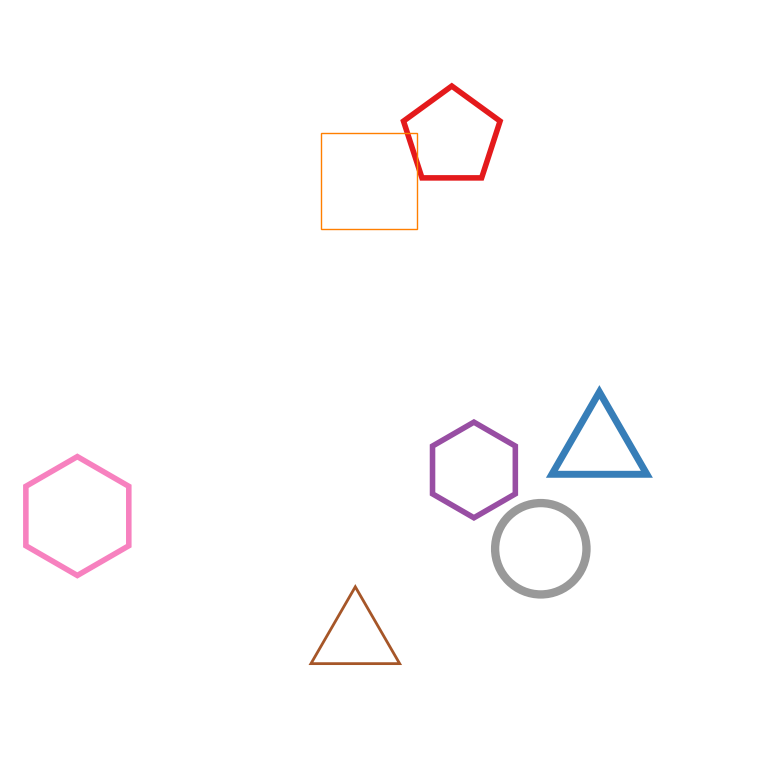[{"shape": "pentagon", "thickness": 2, "radius": 0.33, "center": [0.587, 0.822]}, {"shape": "triangle", "thickness": 2.5, "radius": 0.36, "center": [0.778, 0.42]}, {"shape": "hexagon", "thickness": 2, "radius": 0.31, "center": [0.615, 0.39]}, {"shape": "square", "thickness": 0.5, "radius": 0.31, "center": [0.479, 0.765]}, {"shape": "triangle", "thickness": 1, "radius": 0.33, "center": [0.461, 0.171]}, {"shape": "hexagon", "thickness": 2, "radius": 0.39, "center": [0.1, 0.33]}, {"shape": "circle", "thickness": 3, "radius": 0.3, "center": [0.702, 0.287]}]